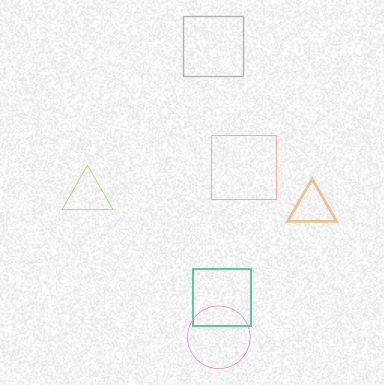[{"shape": "square", "thickness": 1.5, "radius": 0.38, "center": [0.576, 0.227]}, {"shape": "square", "thickness": 0.5, "radius": 0.42, "center": [0.633, 0.566]}, {"shape": "circle", "thickness": 0.5, "radius": 0.41, "center": [0.568, 0.124]}, {"shape": "triangle", "thickness": 0.5, "radius": 0.38, "center": [0.227, 0.494]}, {"shape": "triangle", "thickness": 2, "radius": 0.37, "center": [0.811, 0.462]}, {"shape": "square", "thickness": 1, "radius": 0.39, "center": [0.553, 0.88]}]